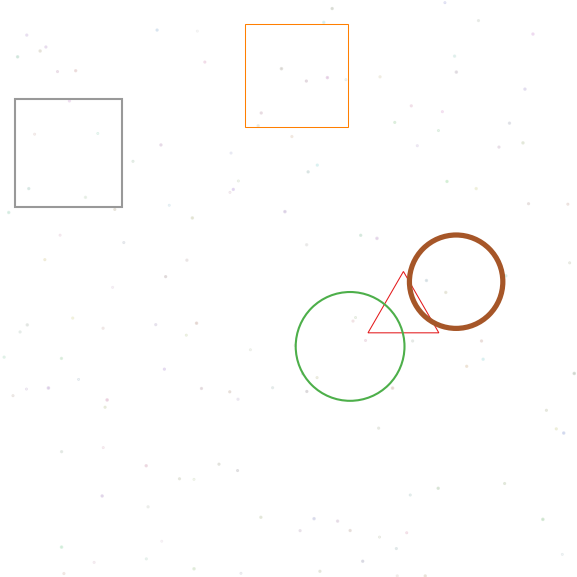[{"shape": "triangle", "thickness": 0.5, "radius": 0.35, "center": [0.699, 0.458]}, {"shape": "circle", "thickness": 1, "radius": 0.47, "center": [0.606, 0.399]}, {"shape": "square", "thickness": 0.5, "radius": 0.45, "center": [0.514, 0.868]}, {"shape": "circle", "thickness": 2.5, "radius": 0.4, "center": [0.79, 0.511]}, {"shape": "square", "thickness": 1, "radius": 0.47, "center": [0.119, 0.734]}]